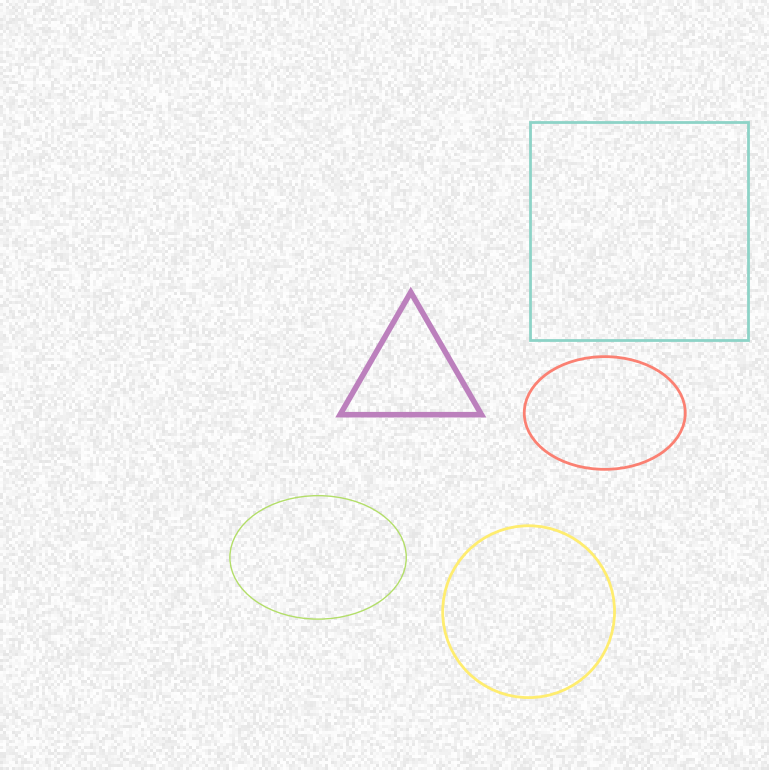[{"shape": "square", "thickness": 1, "radius": 0.71, "center": [0.83, 0.7]}, {"shape": "oval", "thickness": 1, "radius": 0.52, "center": [0.785, 0.464]}, {"shape": "oval", "thickness": 0.5, "radius": 0.57, "center": [0.413, 0.276]}, {"shape": "triangle", "thickness": 2, "radius": 0.53, "center": [0.533, 0.514]}, {"shape": "circle", "thickness": 1, "radius": 0.56, "center": [0.687, 0.206]}]